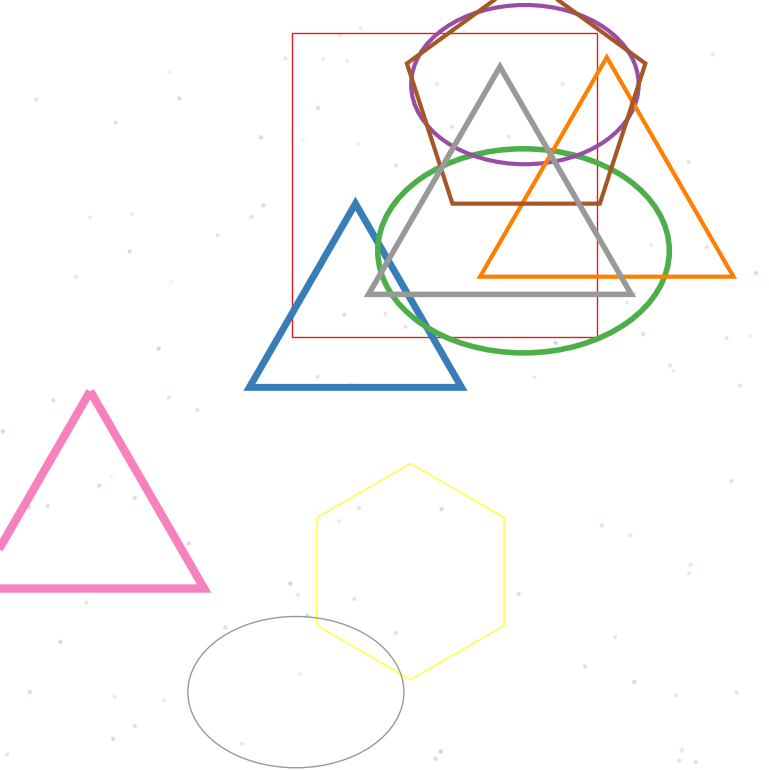[{"shape": "square", "thickness": 0.5, "radius": 0.99, "center": [0.577, 0.76]}, {"shape": "triangle", "thickness": 2.5, "radius": 0.8, "center": [0.462, 0.576]}, {"shape": "oval", "thickness": 2, "radius": 0.95, "center": [0.68, 0.674]}, {"shape": "oval", "thickness": 1.5, "radius": 0.74, "center": [0.682, 0.89]}, {"shape": "triangle", "thickness": 1.5, "radius": 0.95, "center": [0.788, 0.736]}, {"shape": "hexagon", "thickness": 0.5, "radius": 0.7, "center": [0.533, 0.258]}, {"shape": "pentagon", "thickness": 1.5, "radius": 0.81, "center": [0.683, 0.867]}, {"shape": "triangle", "thickness": 3, "radius": 0.85, "center": [0.117, 0.321]}, {"shape": "oval", "thickness": 0.5, "radius": 0.7, "center": [0.384, 0.101]}, {"shape": "triangle", "thickness": 2, "radius": 0.99, "center": [0.649, 0.716]}]